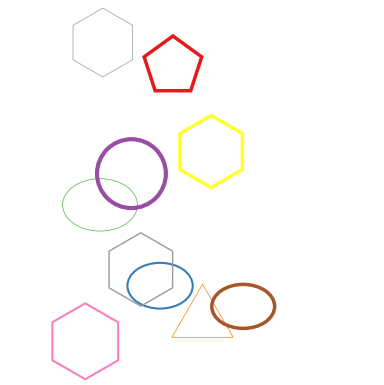[{"shape": "pentagon", "thickness": 2.5, "radius": 0.39, "center": [0.449, 0.828]}, {"shape": "oval", "thickness": 1.5, "radius": 0.42, "center": [0.416, 0.258]}, {"shape": "oval", "thickness": 0.5, "radius": 0.49, "center": [0.26, 0.468]}, {"shape": "circle", "thickness": 3, "radius": 0.45, "center": [0.341, 0.549]}, {"shape": "triangle", "thickness": 0.5, "radius": 0.46, "center": [0.526, 0.17]}, {"shape": "hexagon", "thickness": 2.5, "radius": 0.47, "center": [0.548, 0.606]}, {"shape": "oval", "thickness": 2.5, "radius": 0.41, "center": [0.632, 0.204]}, {"shape": "hexagon", "thickness": 1.5, "radius": 0.49, "center": [0.221, 0.114]}, {"shape": "hexagon", "thickness": 0.5, "radius": 0.45, "center": [0.267, 0.89]}, {"shape": "hexagon", "thickness": 1, "radius": 0.48, "center": [0.366, 0.3]}]